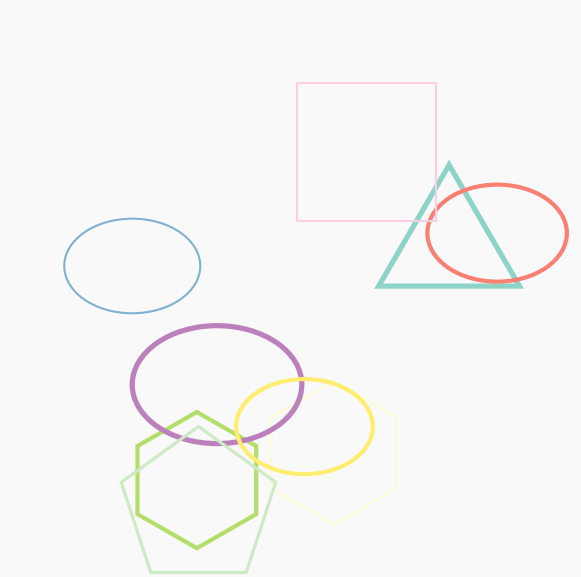[{"shape": "triangle", "thickness": 2.5, "radius": 0.7, "center": [0.773, 0.574]}, {"shape": "hexagon", "thickness": 0.5, "radius": 0.62, "center": [0.575, 0.215]}, {"shape": "oval", "thickness": 2, "radius": 0.6, "center": [0.855, 0.595]}, {"shape": "oval", "thickness": 1, "radius": 0.59, "center": [0.228, 0.539]}, {"shape": "hexagon", "thickness": 2, "radius": 0.59, "center": [0.339, 0.168]}, {"shape": "square", "thickness": 1, "radius": 0.6, "center": [0.631, 0.737]}, {"shape": "oval", "thickness": 2.5, "radius": 0.73, "center": [0.373, 0.333]}, {"shape": "pentagon", "thickness": 1.5, "radius": 0.7, "center": [0.341, 0.121]}, {"shape": "oval", "thickness": 2, "radius": 0.59, "center": [0.524, 0.26]}]